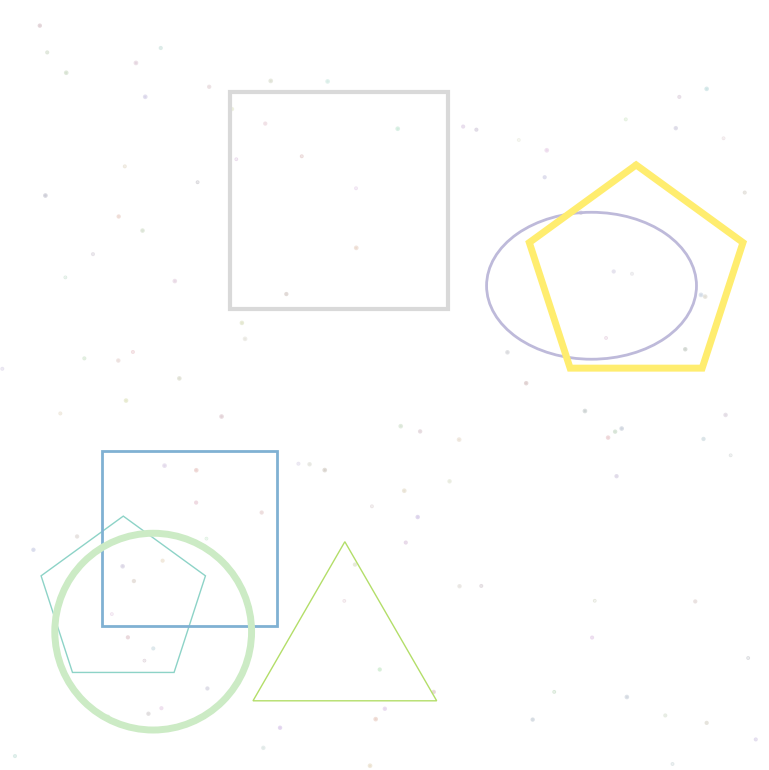[{"shape": "pentagon", "thickness": 0.5, "radius": 0.56, "center": [0.16, 0.217]}, {"shape": "oval", "thickness": 1, "radius": 0.68, "center": [0.768, 0.629]}, {"shape": "square", "thickness": 1, "radius": 0.57, "center": [0.246, 0.301]}, {"shape": "triangle", "thickness": 0.5, "radius": 0.69, "center": [0.448, 0.159]}, {"shape": "square", "thickness": 1.5, "radius": 0.71, "center": [0.44, 0.74]}, {"shape": "circle", "thickness": 2.5, "radius": 0.64, "center": [0.199, 0.18]}, {"shape": "pentagon", "thickness": 2.5, "radius": 0.73, "center": [0.826, 0.64]}]